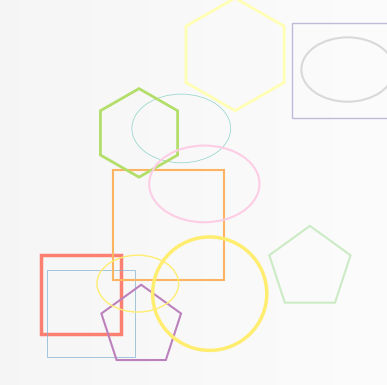[{"shape": "oval", "thickness": 0.5, "radius": 0.64, "center": [0.468, 0.666]}, {"shape": "hexagon", "thickness": 2, "radius": 0.73, "center": [0.607, 0.859]}, {"shape": "square", "thickness": 1, "radius": 0.62, "center": [0.877, 0.816]}, {"shape": "square", "thickness": 2.5, "radius": 0.52, "center": [0.208, 0.235]}, {"shape": "square", "thickness": 0.5, "radius": 0.57, "center": [0.236, 0.185]}, {"shape": "square", "thickness": 1.5, "radius": 0.71, "center": [0.435, 0.416]}, {"shape": "hexagon", "thickness": 2, "radius": 0.57, "center": [0.359, 0.655]}, {"shape": "oval", "thickness": 1.5, "radius": 0.71, "center": [0.527, 0.522]}, {"shape": "oval", "thickness": 1.5, "radius": 0.6, "center": [0.897, 0.819]}, {"shape": "pentagon", "thickness": 1.5, "radius": 0.54, "center": [0.364, 0.152]}, {"shape": "pentagon", "thickness": 1.5, "radius": 0.55, "center": [0.8, 0.303]}, {"shape": "oval", "thickness": 1, "radius": 0.53, "center": [0.356, 0.263]}, {"shape": "circle", "thickness": 2.5, "radius": 0.74, "center": [0.541, 0.237]}]